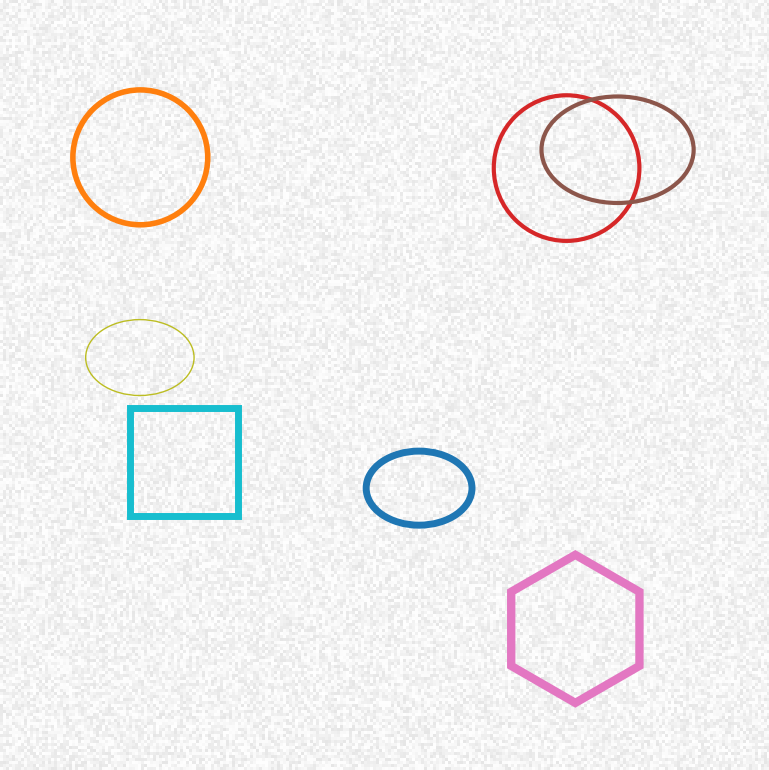[{"shape": "oval", "thickness": 2.5, "radius": 0.34, "center": [0.544, 0.366]}, {"shape": "circle", "thickness": 2, "radius": 0.44, "center": [0.182, 0.796]}, {"shape": "circle", "thickness": 1.5, "radius": 0.47, "center": [0.736, 0.782]}, {"shape": "oval", "thickness": 1.5, "radius": 0.49, "center": [0.802, 0.806]}, {"shape": "hexagon", "thickness": 3, "radius": 0.48, "center": [0.747, 0.183]}, {"shape": "oval", "thickness": 0.5, "radius": 0.35, "center": [0.182, 0.536]}, {"shape": "square", "thickness": 2.5, "radius": 0.35, "center": [0.239, 0.4]}]